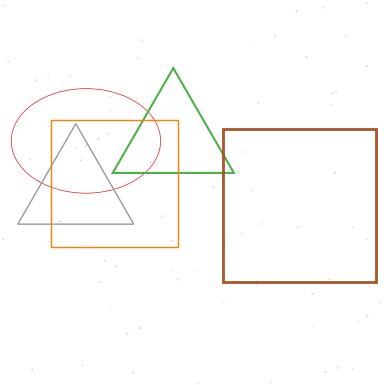[{"shape": "oval", "thickness": 0.5, "radius": 0.97, "center": [0.223, 0.634]}, {"shape": "triangle", "thickness": 1.5, "radius": 0.91, "center": [0.45, 0.642]}, {"shape": "square", "thickness": 1, "radius": 0.82, "center": [0.298, 0.523]}, {"shape": "square", "thickness": 2, "radius": 0.99, "center": [0.778, 0.466]}, {"shape": "triangle", "thickness": 1, "radius": 0.87, "center": [0.197, 0.505]}]